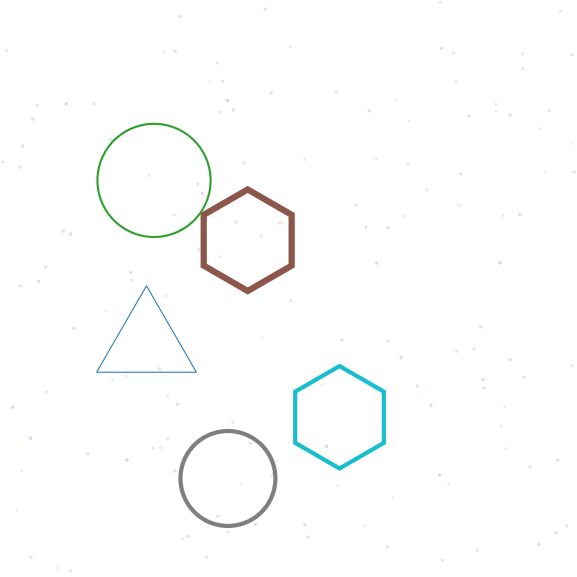[{"shape": "triangle", "thickness": 0.5, "radius": 0.5, "center": [0.254, 0.404]}, {"shape": "circle", "thickness": 1, "radius": 0.49, "center": [0.267, 0.687]}, {"shape": "hexagon", "thickness": 3, "radius": 0.44, "center": [0.429, 0.583]}, {"shape": "circle", "thickness": 2, "radius": 0.41, "center": [0.395, 0.171]}, {"shape": "hexagon", "thickness": 2, "radius": 0.44, "center": [0.588, 0.277]}]